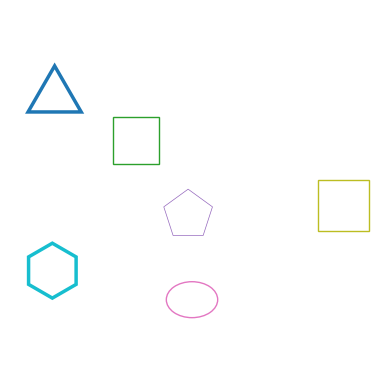[{"shape": "triangle", "thickness": 2.5, "radius": 0.4, "center": [0.142, 0.749]}, {"shape": "square", "thickness": 1, "radius": 0.3, "center": [0.353, 0.635]}, {"shape": "pentagon", "thickness": 0.5, "radius": 0.33, "center": [0.489, 0.442]}, {"shape": "oval", "thickness": 1, "radius": 0.33, "center": [0.499, 0.222]}, {"shape": "square", "thickness": 1, "radius": 0.33, "center": [0.893, 0.467]}, {"shape": "hexagon", "thickness": 2.5, "radius": 0.36, "center": [0.136, 0.297]}]